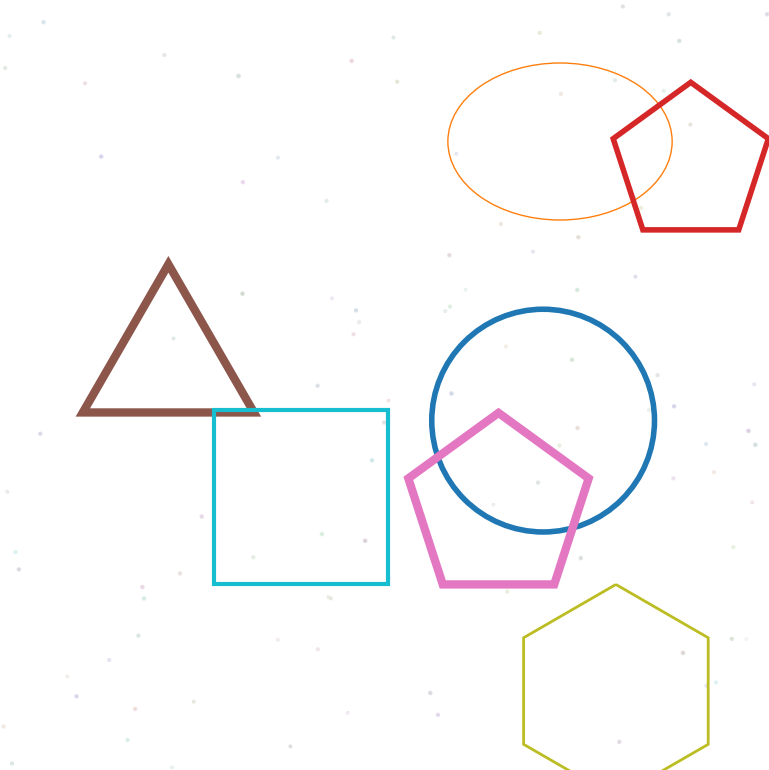[{"shape": "circle", "thickness": 2, "radius": 0.72, "center": [0.705, 0.454]}, {"shape": "oval", "thickness": 0.5, "radius": 0.73, "center": [0.727, 0.816]}, {"shape": "pentagon", "thickness": 2, "radius": 0.53, "center": [0.897, 0.787]}, {"shape": "triangle", "thickness": 3, "radius": 0.64, "center": [0.219, 0.528]}, {"shape": "pentagon", "thickness": 3, "radius": 0.62, "center": [0.647, 0.341]}, {"shape": "hexagon", "thickness": 1, "radius": 0.69, "center": [0.8, 0.103]}, {"shape": "square", "thickness": 1.5, "radius": 0.56, "center": [0.39, 0.355]}]